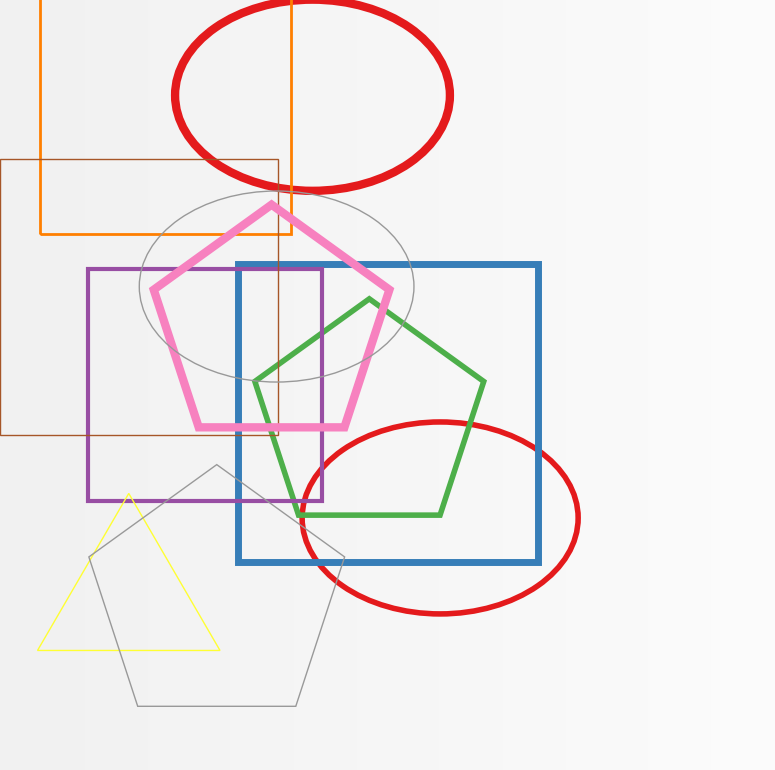[{"shape": "oval", "thickness": 2, "radius": 0.89, "center": [0.568, 0.327]}, {"shape": "oval", "thickness": 3, "radius": 0.89, "center": [0.403, 0.876]}, {"shape": "square", "thickness": 2.5, "radius": 0.97, "center": [0.5, 0.463]}, {"shape": "pentagon", "thickness": 2, "radius": 0.78, "center": [0.477, 0.457]}, {"shape": "square", "thickness": 1.5, "radius": 0.75, "center": [0.264, 0.5]}, {"shape": "square", "thickness": 1, "radius": 0.81, "center": [0.214, 0.858]}, {"shape": "triangle", "thickness": 0.5, "radius": 0.68, "center": [0.166, 0.223]}, {"shape": "square", "thickness": 0.5, "radius": 0.9, "center": [0.18, 0.614]}, {"shape": "pentagon", "thickness": 3, "radius": 0.8, "center": [0.35, 0.574]}, {"shape": "pentagon", "thickness": 0.5, "radius": 0.87, "center": [0.28, 0.223]}, {"shape": "oval", "thickness": 0.5, "radius": 0.89, "center": [0.357, 0.628]}]